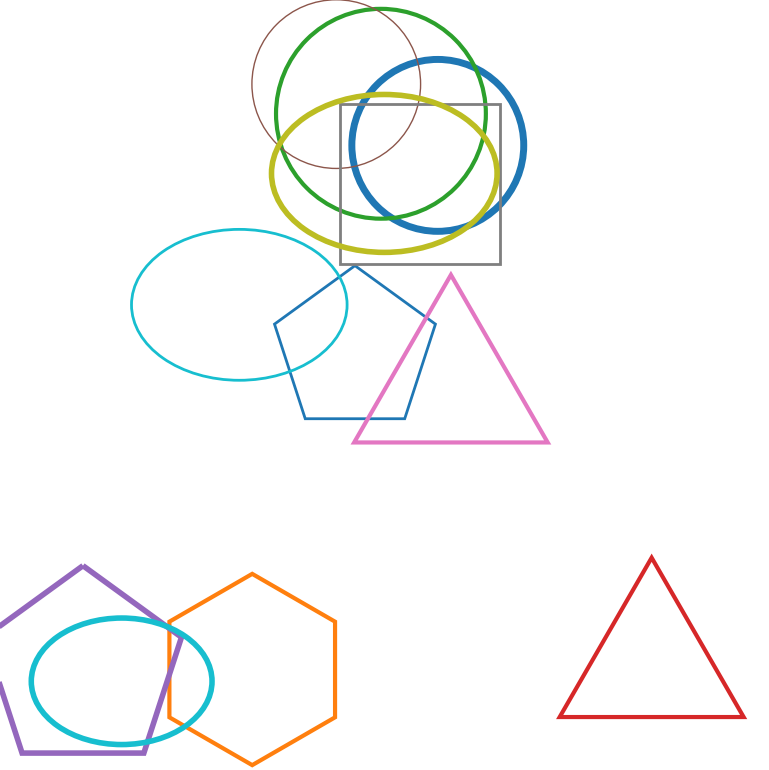[{"shape": "circle", "thickness": 2.5, "radius": 0.56, "center": [0.569, 0.811]}, {"shape": "pentagon", "thickness": 1, "radius": 0.55, "center": [0.461, 0.545]}, {"shape": "hexagon", "thickness": 1.5, "radius": 0.62, "center": [0.328, 0.131]}, {"shape": "circle", "thickness": 1.5, "radius": 0.68, "center": [0.495, 0.852]}, {"shape": "triangle", "thickness": 1.5, "radius": 0.69, "center": [0.846, 0.138]}, {"shape": "pentagon", "thickness": 2, "radius": 0.67, "center": [0.108, 0.131]}, {"shape": "circle", "thickness": 0.5, "radius": 0.55, "center": [0.437, 0.891]}, {"shape": "triangle", "thickness": 1.5, "radius": 0.73, "center": [0.586, 0.498]}, {"shape": "square", "thickness": 1, "radius": 0.52, "center": [0.546, 0.761]}, {"shape": "oval", "thickness": 2, "radius": 0.73, "center": [0.499, 0.775]}, {"shape": "oval", "thickness": 1, "radius": 0.7, "center": [0.311, 0.604]}, {"shape": "oval", "thickness": 2, "radius": 0.59, "center": [0.158, 0.115]}]